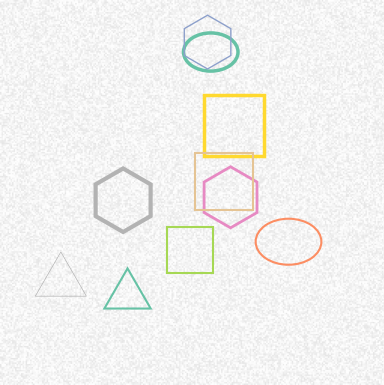[{"shape": "oval", "thickness": 2.5, "radius": 0.35, "center": [0.547, 0.865]}, {"shape": "triangle", "thickness": 1.5, "radius": 0.35, "center": [0.331, 0.233]}, {"shape": "oval", "thickness": 1.5, "radius": 0.43, "center": [0.749, 0.372]}, {"shape": "hexagon", "thickness": 1, "radius": 0.35, "center": [0.539, 0.891]}, {"shape": "hexagon", "thickness": 2, "radius": 0.4, "center": [0.599, 0.488]}, {"shape": "square", "thickness": 1.5, "radius": 0.3, "center": [0.493, 0.351]}, {"shape": "square", "thickness": 2.5, "radius": 0.39, "center": [0.608, 0.674]}, {"shape": "square", "thickness": 1.5, "radius": 0.37, "center": [0.582, 0.528]}, {"shape": "triangle", "thickness": 0.5, "radius": 0.38, "center": [0.158, 0.269]}, {"shape": "hexagon", "thickness": 3, "radius": 0.41, "center": [0.32, 0.48]}]